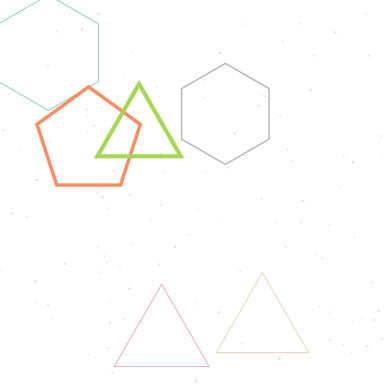[{"shape": "hexagon", "thickness": 0.5, "radius": 0.75, "center": [0.126, 0.863]}, {"shape": "pentagon", "thickness": 2.5, "radius": 0.71, "center": [0.23, 0.633]}, {"shape": "triangle", "thickness": 0.5, "radius": 0.71, "center": [0.42, 0.119]}, {"shape": "triangle", "thickness": 3, "radius": 0.63, "center": [0.361, 0.657]}, {"shape": "triangle", "thickness": 0.5, "radius": 0.69, "center": [0.682, 0.153]}, {"shape": "hexagon", "thickness": 1, "radius": 0.66, "center": [0.585, 0.704]}]